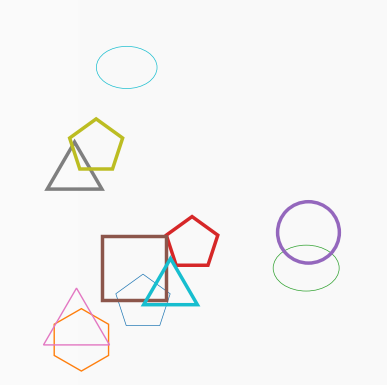[{"shape": "pentagon", "thickness": 0.5, "radius": 0.37, "center": [0.369, 0.214]}, {"shape": "hexagon", "thickness": 1, "radius": 0.4, "center": [0.21, 0.117]}, {"shape": "oval", "thickness": 0.5, "radius": 0.43, "center": [0.79, 0.304]}, {"shape": "pentagon", "thickness": 2.5, "radius": 0.35, "center": [0.496, 0.368]}, {"shape": "circle", "thickness": 2.5, "radius": 0.4, "center": [0.796, 0.396]}, {"shape": "square", "thickness": 2.5, "radius": 0.41, "center": [0.346, 0.304]}, {"shape": "triangle", "thickness": 1, "radius": 0.49, "center": [0.197, 0.153]}, {"shape": "triangle", "thickness": 2.5, "radius": 0.41, "center": [0.192, 0.55]}, {"shape": "pentagon", "thickness": 2.5, "radius": 0.36, "center": [0.248, 0.619]}, {"shape": "oval", "thickness": 0.5, "radius": 0.39, "center": [0.327, 0.825]}, {"shape": "triangle", "thickness": 2.5, "radius": 0.4, "center": [0.44, 0.249]}]